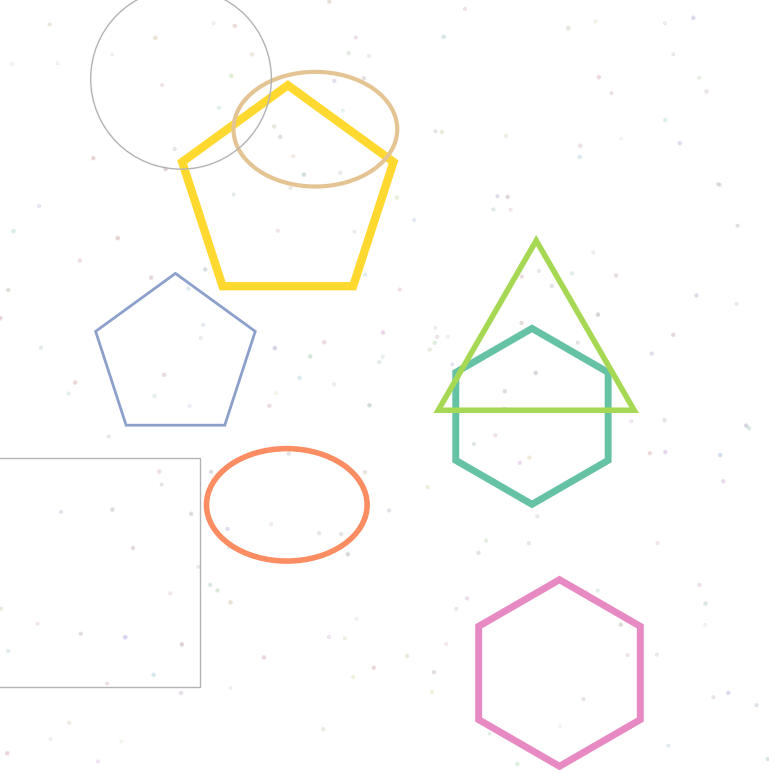[{"shape": "hexagon", "thickness": 2.5, "radius": 0.57, "center": [0.691, 0.459]}, {"shape": "oval", "thickness": 2, "radius": 0.52, "center": [0.372, 0.344]}, {"shape": "pentagon", "thickness": 1, "radius": 0.54, "center": [0.228, 0.536]}, {"shape": "hexagon", "thickness": 2.5, "radius": 0.61, "center": [0.727, 0.126]}, {"shape": "triangle", "thickness": 2, "radius": 0.73, "center": [0.696, 0.541]}, {"shape": "pentagon", "thickness": 3, "radius": 0.72, "center": [0.374, 0.745]}, {"shape": "oval", "thickness": 1.5, "radius": 0.53, "center": [0.41, 0.832]}, {"shape": "circle", "thickness": 0.5, "radius": 0.59, "center": [0.235, 0.898]}, {"shape": "square", "thickness": 0.5, "radius": 0.74, "center": [0.112, 0.256]}]